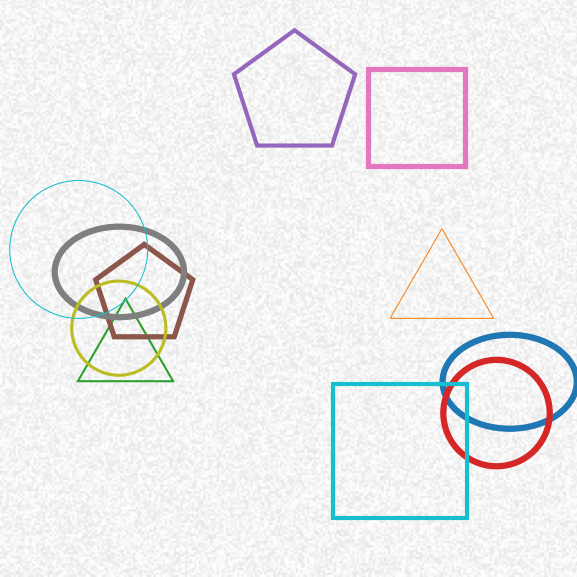[{"shape": "oval", "thickness": 3, "radius": 0.58, "center": [0.883, 0.338]}, {"shape": "triangle", "thickness": 0.5, "radius": 0.52, "center": [0.765, 0.5]}, {"shape": "triangle", "thickness": 1, "radius": 0.48, "center": [0.217, 0.387]}, {"shape": "circle", "thickness": 3, "radius": 0.46, "center": [0.86, 0.284]}, {"shape": "pentagon", "thickness": 2, "radius": 0.55, "center": [0.51, 0.836]}, {"shape": "pentagon", "thickness": 2.5, "radius": 0.44, "center": [0.25, 0.487]}, {"shape": "square", "thickness": 2.5, "radius": 0.42, "center": [0.721, 0.795]}, {"shape": "oval", "thickness": 3, "radius": 0.56, "center": [0.207, 0.528]}, {"shape": "circle", "thickness": 1.5, "radius": 0.41, "center": [0.206, 0.431]}, {"shape": "square", "thickness": 2, "radius": 0.58, "center": [0.692, 0.218]}, {"shape": "circle", "thickness": 0.5, "radius": 0.6, "center": [0.136, 0.567]}]